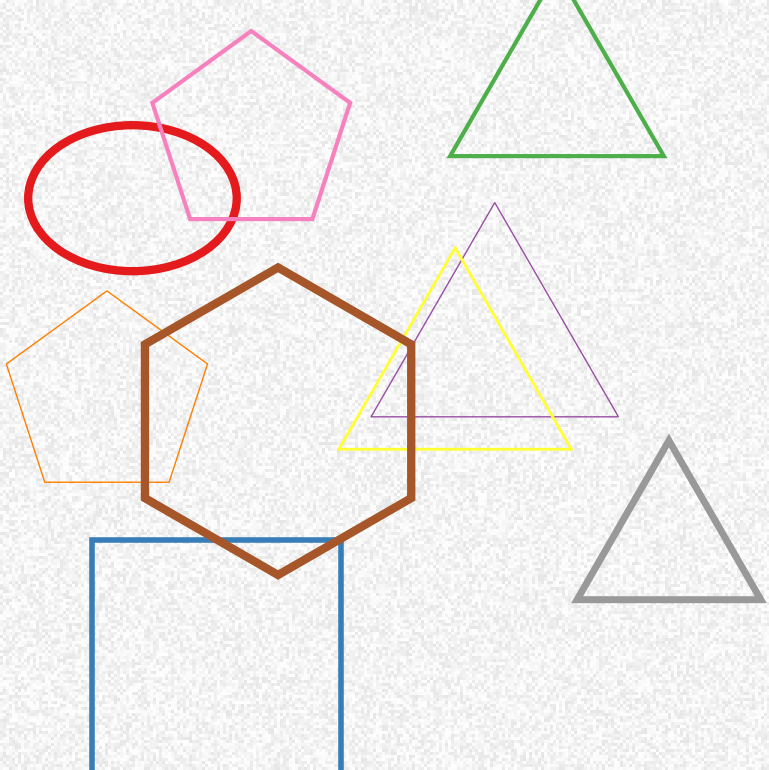[{"shape": "oval", "thickness": 3, "radius": 0.68, "center": [0.172, 0.743]}, {"shape": "square", "thickness": 2, "radius": 0.81, "center": [0.281, 0.137]}, {"shape": "triangle", "thickness": 1.5, "radius": 0.8, "center": [0.723, 0.877]}, {"shape": "triangle", "thickness": 0.5, "radius": 0.93, "center": [0.643, 0.551]}, {"shape": "pentagon", "thickness": 0.5, "radius": 0.69, "center": [0.139, 0.485]}, {"shape": "triangle", "thickness": 1, "radius": 0.87, "center": [0.591, 0.504]}, {"shape": "hexagon", "thickness": 3, "radius": 1.0, "center": [0.361, 0.453]}, {"shape": "pentagon", "thickness": 1.5, "radius": 0.68, "center": [0.326, 0.825]}, {"shape": "triangle", "thickness": 2.5, "radius": 0.69, "center": [0.869, 0.29]}]